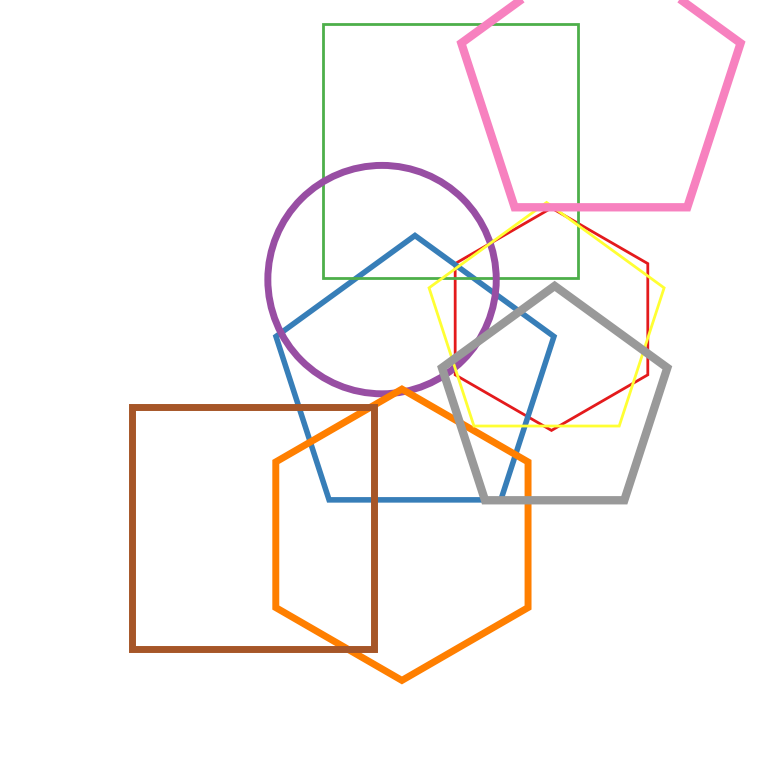[{"shape": "hexagon", "thickness": 1, "radius": 0.72, "center": [0.716, 0.585]}, {"shape": "pentagon", "thickness": 2, "radius": 0.95, "center": [0.539, 0.504]}, {"shape": "square", "thickness": 1, "radius": 0.83, "center": [0.585, 0.803]}, {"shape": "circle", "thickness": 2.5, "radius": 0.74, "center": [0.496, 0.637]}, {"shape": "hexagon", "thickness": 2.5, "radius": 0.95, "center": [0.522, 0.306]}, {"shape": "pentagon", "thickness": 1, "radius": 0.8, "center": [0.71, 0.577]}, {"shape": "square", "thickness": 2.5, "radius": 0.79, "center": [0.329, 0.314]}, {"shape": "pentagon", "thickness": 3, "radius": 0.95, "center": [0.78, 0.885]}, {"shape": "pentagon", "thickness": 3, "radius": 0.77, "center": [0.72, 0.475]}]